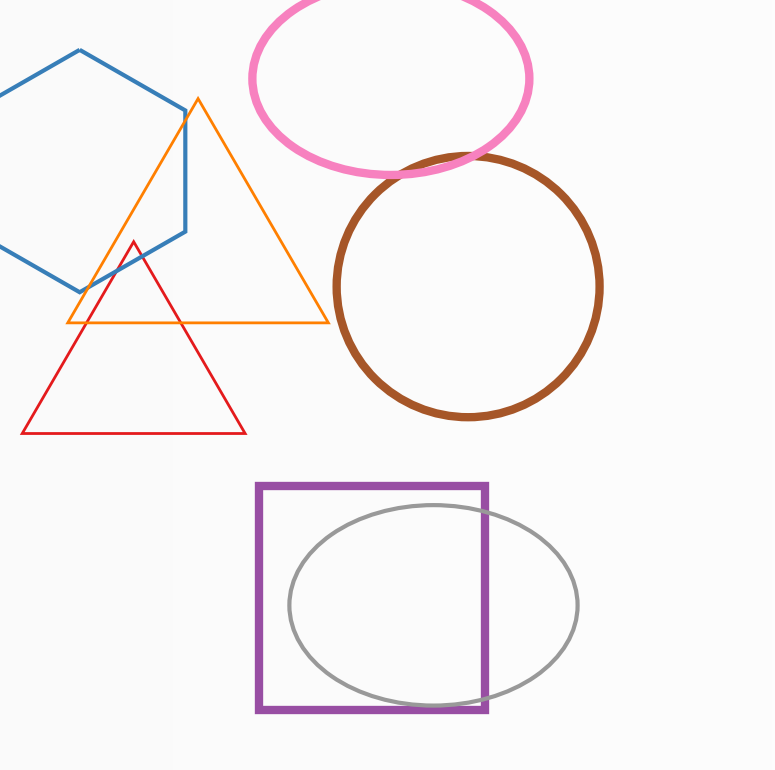[{"shape": "triangle", "thickness": 1, "radius": 0.83, "center": [0.172, 0.52]}, {"shape": "hexagon", "thickness": 1.5, "radius": 0.79, "center": [0.103, 0.778]}, {"shape": "square", "thickness": 3, "radius": 0.73, "center": [0.48, 0.224]}, {"shape": "triangle", "thickness": 1, "radius": 0.97, "center": [0.256, 0.678]}, {"shape": "circle", "thickness": 3, "radius": 0.85, "center": [0.604, 0.628]}, {"shape": "oval", "thickness": 3, "radius": 0.89, "center": [0.504, 0.898]}, {"shape": "oval", "thickness": 1.5, "radius": 0.93, "center": [0.559, 0.214]}]